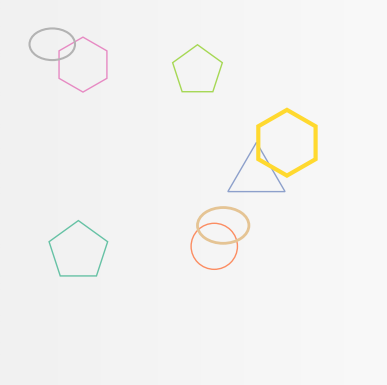[{"shape": "pentagon", "thickness": 1, "radius": 0.4, "center": [0.202, 0.348]}, {"shape": "circle", "thickness": 1, "radius": 0.3, "center": [0.553, 0.36]}, {"shape": "triangle", "thickness": 1, "radius": 0.43, "center": [0.662, 0.545]}, {"shape": "hexagon", "thickness": 1, "radius": 0.36, "center": [0.214, 0.832]}, {"shape": "pentagon", "thickness": 1, "radius": 0.34, "center": [0.51, 0.816]}, {"shape": "hexagon", "thickness": 3, "radius": 0.43, "center": [0.741, 0.629]}, {"shape": "oval", "thickness": 2, "radius": 0.33, "center": [0.576, 0.414]}, {"shape": "oval", "thickness": 1.5, "radius": 0.29, "center": [0.135, 0.885]}]